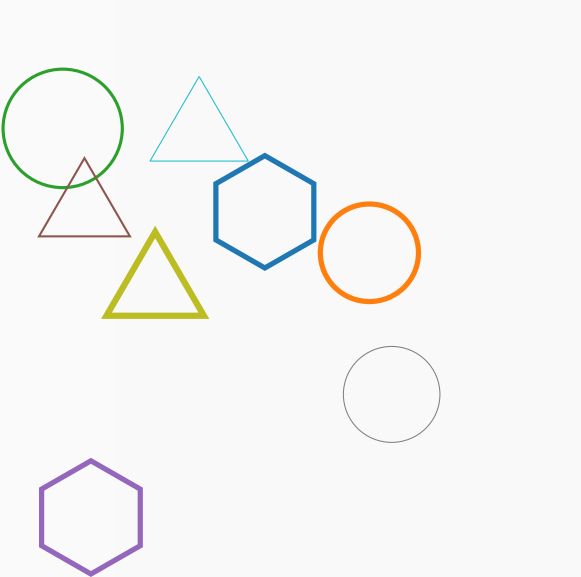[{"shape": "hexagon", "thickness": 2.5, "radius": 0.49, "center": [0.456, 0.632]}, {"shape": "circle", "thickness": 2.5, "radius": 0.42, "center": [0.636, 0.561]}, {"shape": "circle", "thickness": 1.5, "radius": 0.51, "center": [0.108, 0.777]}, {"shape": "hexagon", "thickness": 2.5, "radius": 0.49, "center": [0.156, 0.103]}, {"shape": "triangle", "thickness": 1, "radius": 0.45, "center": [0.145, 0.635]}, {"shape": "circle", "thickness": 0.5, "radius": 0.42, "center": [0.674, 0.316]}, {"shape": "triangle", "thickness": 3, "radius": 0.48, "center": [0.267, 0.501]}, {"shape": "triangle", "thickness": 0.5, "radius": 0.49, "center": [0.343, 0.769]}]